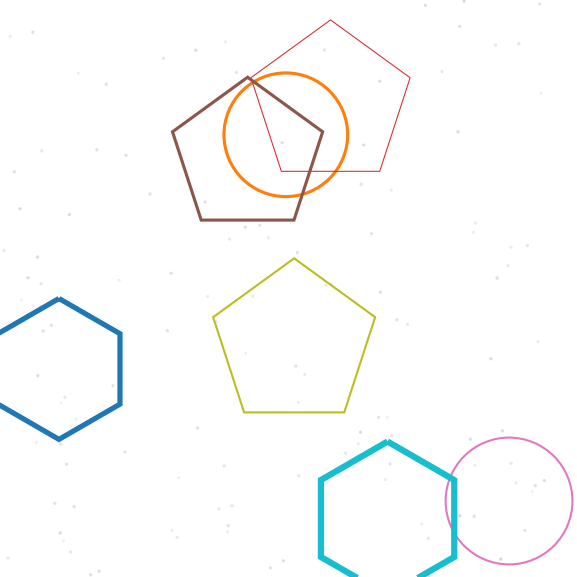[{"shape": "hexagon", "thickness": 2.5, "radius": 0.61, "center": [0.102, 0.36]}, {"shape": "circle", "thickness": 1.5, "radius": 0.54, "center": [0.495, 0.766]}, {"shape": "pentagon", "thickness": 0.5, "radius": 0.72, "center": [0.572, 0.82]}, {"shape": "pentagon", "thickness": 1.5, "radius": 0.68, "center": [0.429, 0.729]}, {"shape": "circle", "thickness": 1, "radius": 0.55, "center": [0.881, 0.132]}, {"shape": "pentagon", "thickness": 1, "radius": 0.74, "center": [0.509, 0.404]}, {"shape": "hexagon", "thickness": 3, "radius": 0.67, "center": [0.671, 0.101]}]